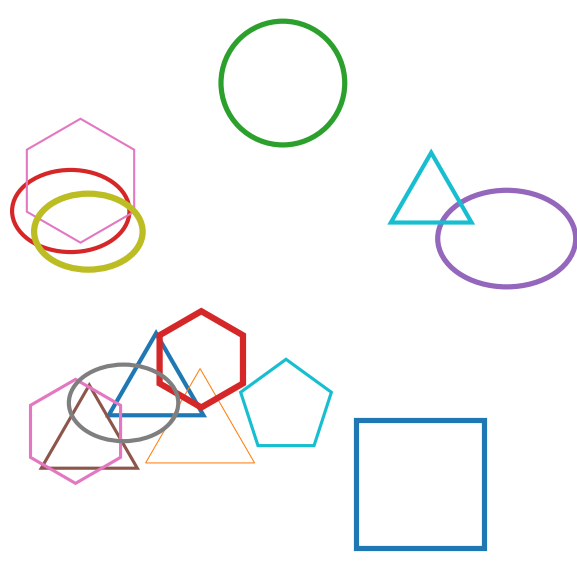[{"shape": "triangle", "thickness": 2, "radius": 0.47, "center": [0.27, 0.327]}, {"shape": "square", "thickness": 2.5, "radius": 0.56, "center": [0.727, 0.161]}, {"shape": "triangle", "thickness": 0.5, "radius": 0.54, "center": [0.346, 0.252]}, {"shape": "circle", "thickness": 2.5, "radius": 0.54, "center": [0.49, 0.855]}, {"shape": "oval", "thickness": 2, "radius": 0.51, "center": [0.123, 0.634]}, {"shape": "hexagon", "thickness": 3, "radius": 0.42, "center": [0.349, 0.377]}, {"shape": "oval", "thickness": 2.5, "radius": 0.6, "center": [0.877, 0.586]}, {"shape": "triangle", "thickness": 1.5, "radius": 0.48, "center": [0.155, 0.236]}, {"shape": "hexagon", "thickness": 1.5, "radius": 0.45, "center": [0.131, 0.252]}, {"shape": "hexagon", "thickness": 1, "radius": 0.54, "center": [0.139, 0.686]}, {"shape": "oval", "thickness": 2, "radius": 0.47, "center": [0.214, 0.301]}, {"shape": "oval", "thickness": 3, "radius": 0.47, "center": [0.153, 0.598]}, {"shape": "triangle", "thickness": 2, "radius": 0.4, "center": [0.747, 0.654]}, {"shape": "pentagon", "thickness": 1.5, "radius": 0.41, "center": [0.495, 0.294]}]